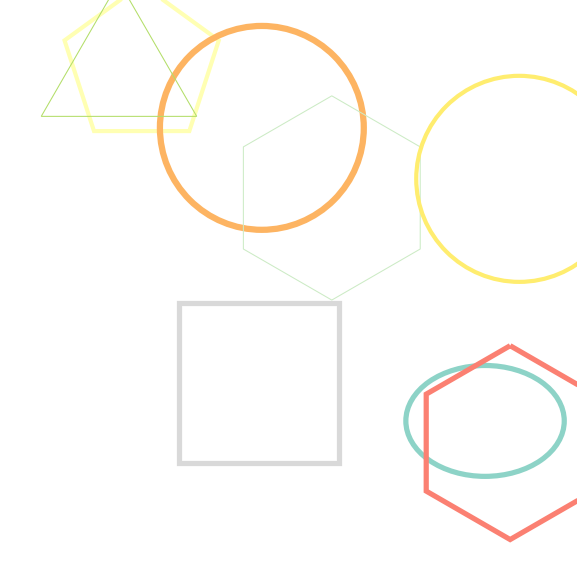[{"shape": "oval", "thickness": 2.5, "radius": 0.69, "center": [0.84, 0.27]}, {"shape": "pentagon", "thickness": 2, "radius": 0.7, "center": [0.245, 0.886]}, {"shape": "hexagon", "thickness": 2.5, "radius": 0.84, "center": [0.883, 0.233]}, {"shape": "circle", "thickness": 3, "radius": 0.88, "center": [0.453, 0.778]}, {"shape": "triangle", "thickness": 0.5, "radius": 0.78, "center": [0.206, 0.875]}, {"shape": "square", "thickness": 2.5, "radius": 0.69, "center": [0.449, 0.336]}, {"shape": "hexagon", "thickness": 0.5, "radius": 0.88, "center": [0.575, 0.656]}, {"shape": "circle", "thickness": 2, "radius": 0.89, "center": [0.899, 0.689]}]